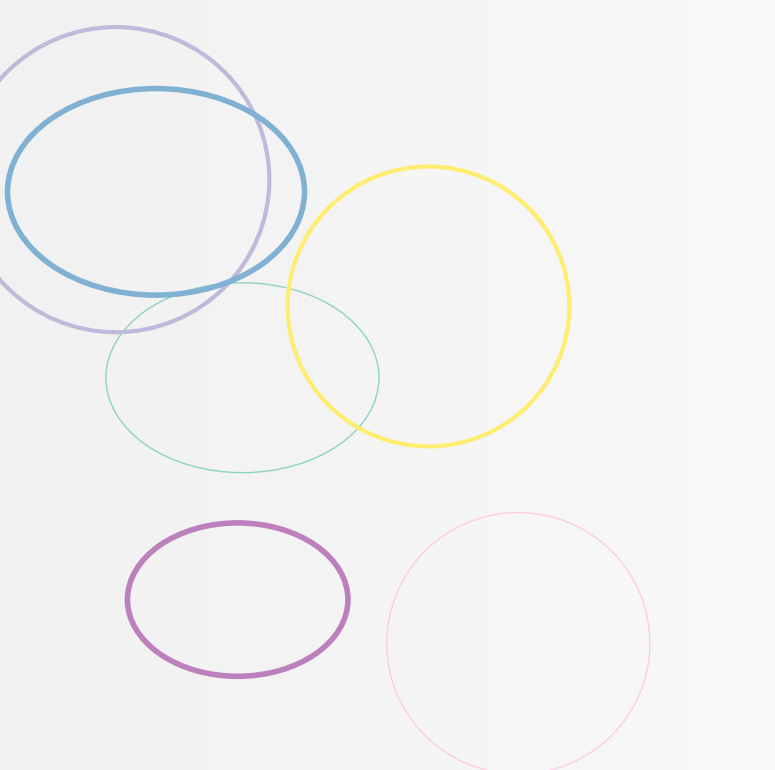[{"shape": "oval", "thickness": 0.5, "radius": 0.88, "center": [0.313, 0.509]}, {"shape": "circle", "thickness": 1.5, "radius": 0.99, "center": [0.149, 0.767]}, {"shape": "oval", "thickness": 2, "radius": 0.96, "center": [0.201, 0.751]}, {"shape": "circle", "thickness": 0.5, "radius": 0.85, "center": [0.669, 0.165]}, {"shape": "oval", "thickness": 2, "radius": 0.71, "center": [0.307, 0.221]}, {"shape": "circle", "thickness": 1.5, "radius": 0.91, "center": [0.553, 0.602]}]